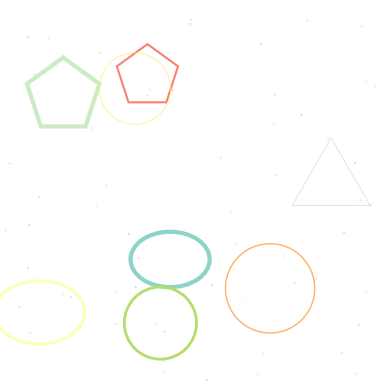[{"shape": "oval", "thickness": 3, "radius": 0.51, "center": [0.442, 0.326]}, {"shape": "oval", "thickness": 2, "radius": 0.59, "center": [0.102, 0.189]}, {"shape": "pentagon", "thickness": 1.5, "radius": 0.42, "center": [0.383, 0.802]}, {"shape": "circle", "thickness": 1, "radius": 0.58, "center": [0.702, 0.251]}, {"shape": "circle", "thickness": 2, "radius": 0.47, "center": [0.417, 0.161]}, {"shape": "triangle", "thickness": 0.5, "radius": 0.59, "center": [0.86, 0.525]}, {"shape": "pentagon", "thickness": 3, "radius": 0.49, "center": [0.164, 0.752]}, {"shape": "circle", "thickness": 0.5, "radius": 0.46, "center": [0.351, 0.77]}]